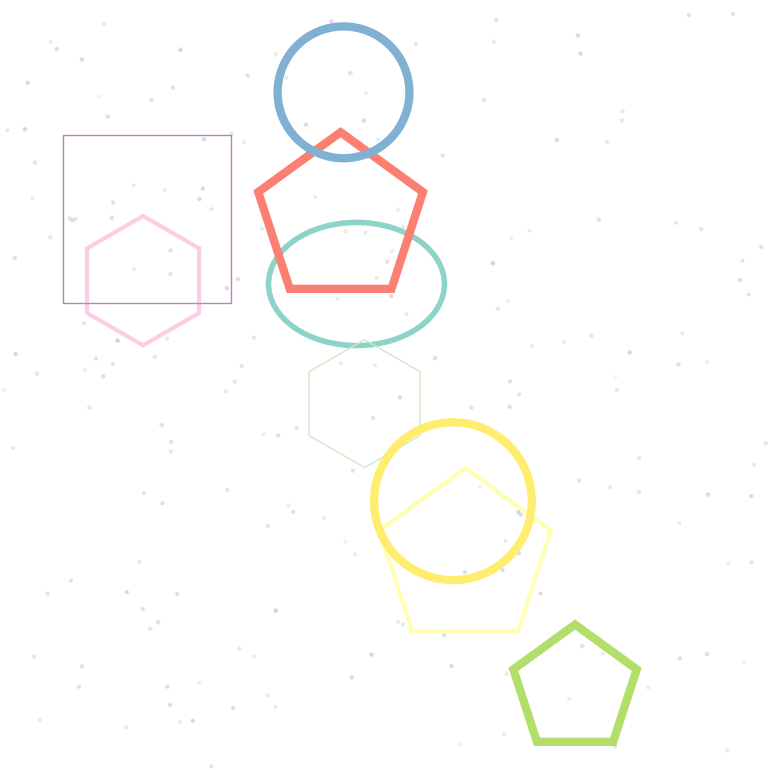[{"shape": "oval", "thickness": 2, "radius": 0.57, "center": [0.463, 0.631]}, {"shape": "pentagon", "thickness": 1.5, "radius": 0.59, "center": [0.604, 0.275]}, {"shape": "pentagon", "thickness": 3, "radius": 0.56, "center": [0.442, 0.716]}, {"shape": "circle", "thickness": 3, "radius": 0.43, "center": [0.446, 0.88]}, {"shape": "pentagon", "thickness": 3, "radius": 0.42, "center": [0.747, 0.105]}, {"shape": "hexagon", "thickness": 1.5, "radius": 0.42, "center": [0.186, 0.635]}, {"shape": "square", "thickness": 0.5, "radius": 0.55, "center": [0.191, 0.716]}, {"shape": "hexagon", "thickness": 0.5, "radius": 0.42, "center": [0.474, 0.476]}, {"shape": "circle", "thickness": 3, "radius": 0.51, "center": [0.588, 0.349]}]